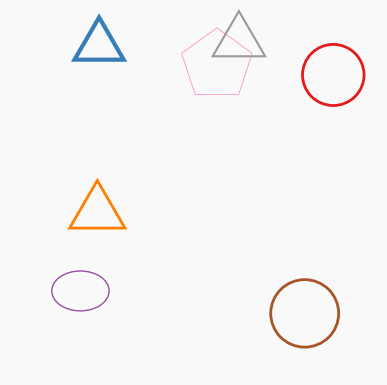[{"shape": "circle", "thickness": 2, "radius": 0.4, "center": [0.86, 0.805]}, {"shape": "triangle", "thickness": 3, "radius": 0.37, "center": [0.256, 0.882]}, {"shape": "oval", "thickness": 1, "radius": 0.37, "center": [0.208, 0.244]}, {"shape": "triangle", "thickness": 2, "radius": 0.41, "center": [0.251, 0.449]}, {"shape": "circle", "thickness": 2, "radius": 0.44, "center": [0.786, 0.186]}, {"shape": "pentagon", "thickness": 0.5, "radius": 0.48, "center": [0.56, 0.832]}, {"shape": "triangle", "thickness": 1.5, "radius": 0.39, "center": [0.617, 0.893]}]